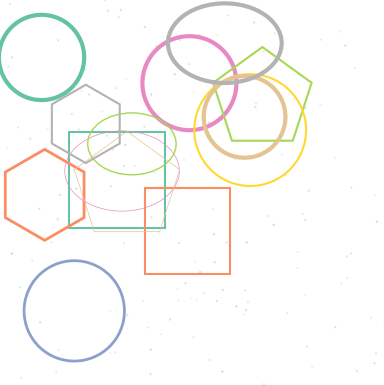[{"shape": "circle", "thickness": 3, "radius": 0.55, "center": [0.108, 0.851]}, {"shape": "square", "thickness": 1.5, "radius": 0.62, "center": [0.304, 0.533]}, {"shape": "hexagon", "thickness": 2, "radius": 0.59, "center": [0.116, 0.494]}, {"shape": "square", "thickness": 1.5, "radius": 0.56, "center": [0.487, 0.4]}, {"shape": "circle", "thickness": 2, "radius": 0.65, "center": [0.193, 0.192]}, {"shape": "circle", "thickness": 3, "radius": 0.61, "center": [0.492, 0.784]}, {"shape": "oval", "thickness": 0.5, "radius": 0.74, "center": [0.317, 0.556]}, {"shape": "pentagon", "thickness": 1.5, "radius": 0.67, "center": [0.681, 0.743]}, {"shape": "oval", "thickness": 1, "radius": 0.57, "center": [0.343, 0.626]}, {"shape": "circle", "thickness": 1.5, "radius": 0.73, "center": [0.65, 0.662]}, {"shape": "circle", "thickness": 3, "radius": 0.53, "center": [0.635, 0.696]}, {"shape": "pentagon", "thickness": 0.5, "radius": 0.72, "center": [0.33, 0.515]}, {"shape": "hexagon", "thickness": 1.5, "radius": 0.51, "center": [0.223, 0.678]}, {"shape": "oval", "thickness": 3, "radius": 0.74, "center": [0.584, 0.888]}]